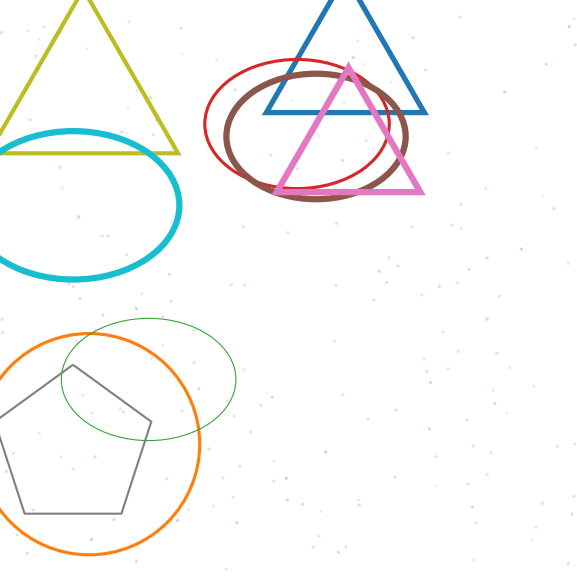[{"shape": "triangle", "thickness": 2.5, "radius": 0.79, "center": [0.598, 0.883]}, {"shape": "circle", "thickness": 1.5, "radius": 0.96, "center": [0.154, 0.23]}, {"shape": "oval", "thickness": 0.5, "radius": 0.76, "center": [0.257, 0.342]}, {"shape": "oval", "thickness": 1.5, "radius": 0.8, "center": [0.514, 0.784]}, {"shape": "oval", "thickness": 3, "radius": 0.78, "center": [0.547, 0.763]}, {"shape": "triangle", "thickness": 3, "radius": 0.72, "center": [0.603, 0.738]}, {"shape": "pentagon", "thickness": 1, "radius": 0.71, "center": [0.126, 0.225]}, {"shape": "triangle", "thickness": 2, "radius": 0.95, "center": [0.144, 0.828]}, {"shape": "oval", "thickness": 3, "radius": 0.92, "center": [0.127, 0.644]}]